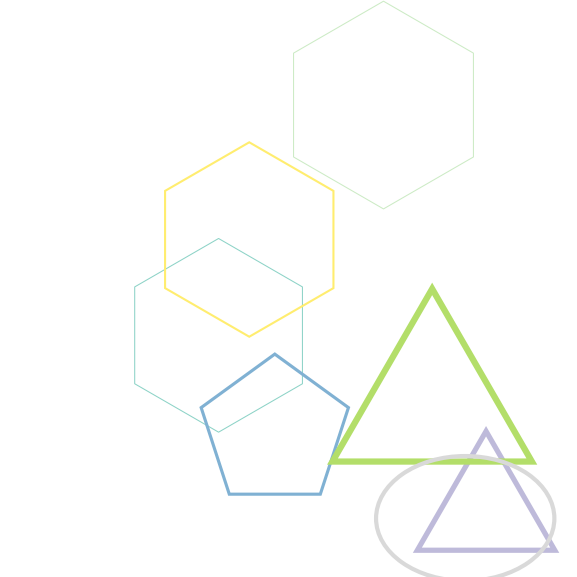[{"shape": "hexagon", "thickness": 0.5, "radius": 0.84, "center": [0.378, 0.418]}, {"shape": "triangle", "thickness": 2.5, "radius": 0.69, "center": [0.842, 0.115]}, {"shape": "pentagon", "thickness": 1.5, "radius": 0.67, "center": [0.476, 0.252]}, {"shape": "triangle", "thickness": 3, "radius": 1.0, "center": [0.748, 0.3]}, {"shape": "oval", "thickness": 2, "radius": 0.77, "center": [0.806, 0.101]}, {"shape": "hexagon", "thickness": 0.5, "radius": 0.9, "center": [0.664, 0.817]}, {"shape": "hexagon", "thickness": 1, "radius": 0.84, "center": [0.432, 0.584]}]